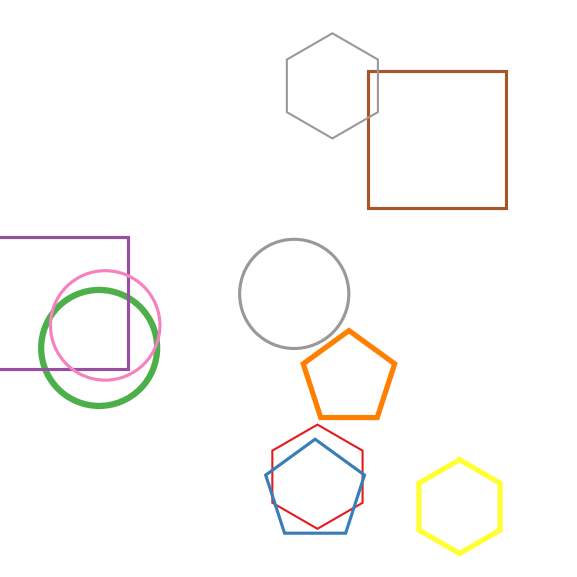[{"shape": "hexagon", "thickness": 1, "radius": 0.45, "center": [0.55, 0.174]}, {"shape": "pentagon", "thickness": 1.5, "radius": 0.45, "center": [0.546, 0.149]}, {"shape": "circle", "thickness": 3, "radius": 0.5, "center": [0.172, 0.397]}, {"shape": "square", "thickness": 1.5, "radius": 0.57, "center": [0.107, 0.475]}, {"shape": "pentagon", "thickness": 2.5, "radius": 0.42, "center": [0.604, 0.343]}, {"shape": "hexagon", "thickness": 2.5, "radius": 0.41, "center": [0.796, 0.122]}, {"shape": "square", "thickness": 1.5, "radius": 0.59, "center": [0.757, 0.758]}, {"shape": "circle", "thickness": 1.5, "radius": 0.47, "center": [0.182, 0.436]}, {"shape": "hexagon", "thickness": 1, "radius": 0.46, "center": [0.576, 0.85]}, {"shape": "circle", "thickness": 1.5, "radius": 0.47, "center": [0.509, 0.49]}]